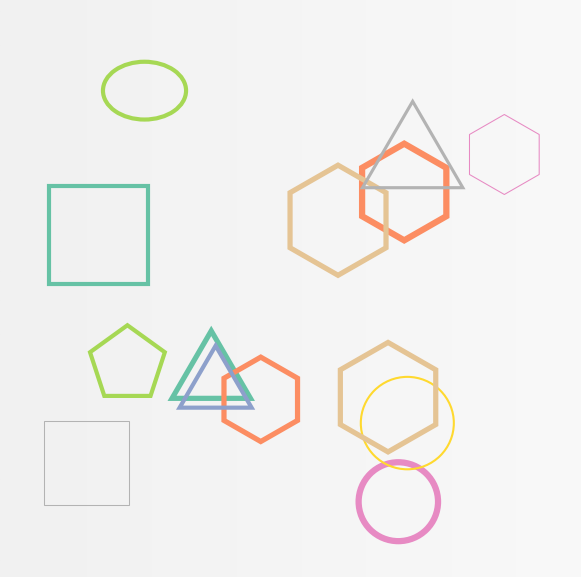[{"shape": "square", "thickness": 2, "radius": 0.43, "center": [0.169, 0.592]}, {"shape": "triangle", "thickness": 2.5, "radius": 0.39, "center": [0.363, 0.348]}, {"shape": "hexagon", "thickness": 2.5, "radius": 0.37, "center": [0.449, 0.308]}, {"shape": "hexagon", "thickness": 3, "radius": 0.42, "center": [0.695, 0.667]}, {"shape": "triangle", "thickness": 2, "radius": 0.36, "center": [0.371, 0.329]}, {"shape": "hexagon", "thickness": 0.5, "radius": 0.35, "center": [0.868, 0.732]}, {"shape": "circle", "thickness": 3, "radius": 0.34, "center": [0.685, 0.13]}, {"shape": "oval", "thickness": 2, "radius": 0.36, "center": [0.249, 0.842]}, {"shape": "pentagon", "thickness": 2, "radius": 0.34, "center": [0.219, 0.368]}, {"shape": "circle", "thickness": 1, "radius": 0.4, "center": [0.701, 0.267]}, {"shape": "hexagon", "thickness": 2.5, "radius": 0.47, "center": [0.668, 0.311]}, {"shape": "hexagon", "thickness": 2.5, "radius": 0.48, "center": [0.582, 0.618]}, {"shape": "square", "thickness": 0.5, "radius": 0.36, "center": [0.149, 0.197]}, {"shape": "triangle", "thickness": 1.5, "radius": 0.5, "center": [0.71, 0.724]}]